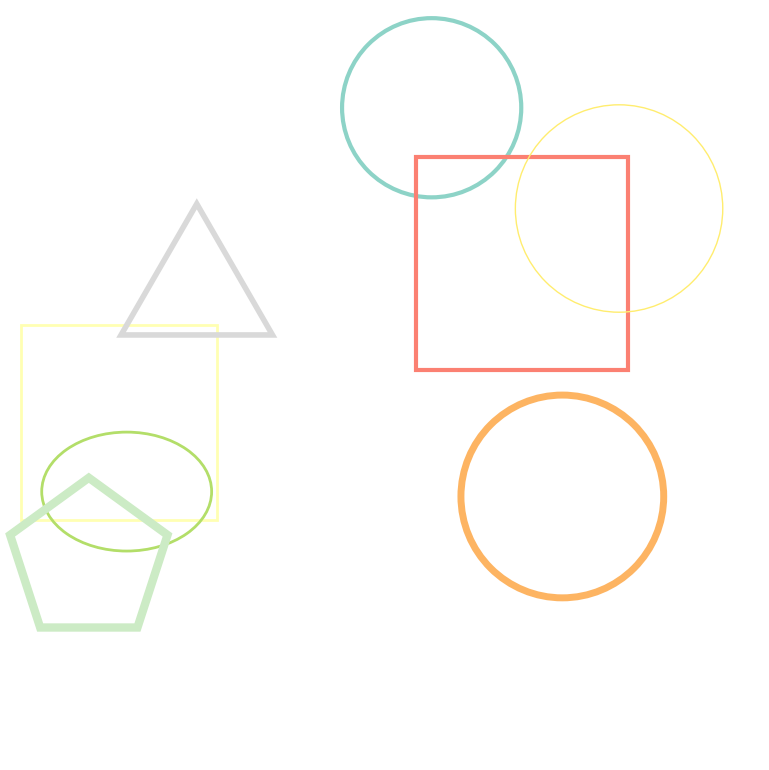[{"shape": "circle", "thickness": 1.5, "radius": 0.58, "center": [0.561, 0.86]}, {"shape": "square", "thickness": 1, "radius": 0.63, "center": [0.155, 0.451]}, {"shape": "square", "thickness": 1.5, "radius": 0.69, "center": [0.678, 0.658]}, {"shape": "circle", "thickness": 2.5, "radius": 0.66, "center": [0.73, 0.355]}, {"shape": "oval", "thickness": 1, "radius": 0.55, "center": [0.165, 0.362]}, {"shape": "triangle", "thickness": 2, "radius": 0.57, "center": [0.256, 0.622]}, {"shape": "pentagon", "thickness": 3, "radius": 0.54, "center": [0.115, 0.272]}, {"shape": "circle", "thickness": 0.5, "radius": 0.67, "center": [0.804, 0.729]}]